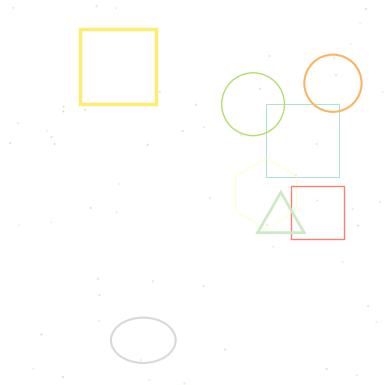[{"shape": "square", "thickness": 0.5, "radius": 0.47, "center": [0.787, 0.634]}, {"shape": "hexagon", "thickness": 0.5, "radius": 0.46, "center": [0.691, 0.497]}, {"shape": "square", "thickness": 1, "radius": 0.35, "center": [0.825, 0.447]}, {"shape": "circle", "thickness": 1.5, "radius": 0.37, "center": [0.865, 0.784]}, {"shape": "circle", "thickness": 1, "radius": 0.41, "center": [0.657, 0.729]}, {"shape": "oval", "thickness": 1.5, "radius": 0.42, "center": [0.372, 0.116]}, {"shape": "triangle", "thickness": 2, "radius": 0.35, "center": [0.729, 0.431]}, {"shape": "square", "thickness": 2.5, "radius": 0.49, "center": [0.306, 0.827]}]